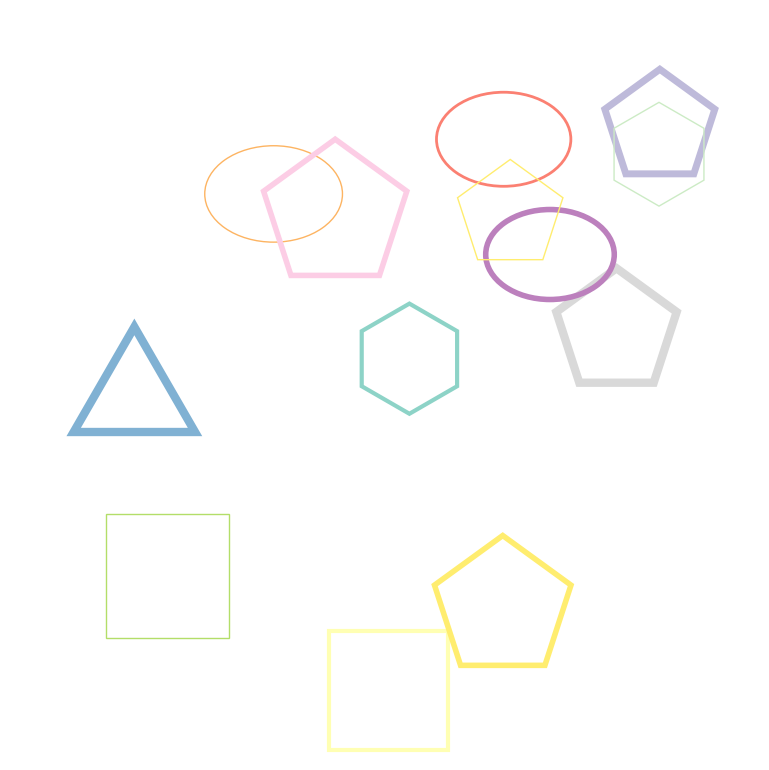[{"shape": "hexagon", "thickness": 1.5, "radius": 0.36, "center": [0.532, 0.534]}, {"shape": "square", "thickness": 1.5, "radius": 0.38, "center": [0.505, 0.103]}, {"shape": "pentagon", "thickness": 2.5, "radius": 0.38, "center": [0.857, 0.835]}, {"shape": "oval", "thickness": 1, "radius": 0.44, "center": [0.654, 0.819]}, {"shape": "triangle", "thickness": 3, "radius": 0.45, "center": [0.174, 0.484]}, {"shape": "oval", "thickness": 0.5, "radius": 0.45, "center": [0.355, 0.748]}, {"shape": "square", "thickness": 0.5, "radius": 0.4, "center": [0.218, 0.252]}, {"shape": "pentagon", "thickness": 2, "radius": 0.49, "center": [0.435, 0.721]}, {"shape": "pentagon", "thickness": 3, "radius": 0.41, "center": [0.801, 0.569]}, {"shape": "oval", "thickness": 2, "radius": 0.42, "center": [0.714, 0.669]}, {"shape": "hexagon", "thickness": 0.5, "radius": 0.34, "center": [0.856, 0.8]}, {"shape": "pentagon", "thickness": 0.5, "radius": 0.36, "center": [0.663, 0.721]}, {"shape": "pentagon", "thickness": 2, "radius": 0.47, "center": [0.653, 0.211]}]